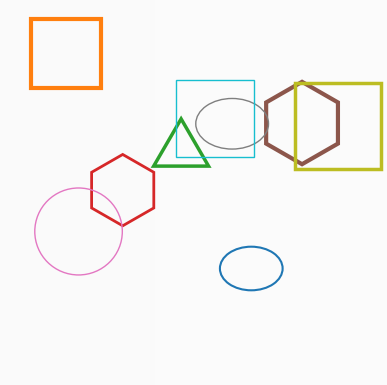[{"shape": "oval", "thickness": 1.5, "radius": 0.4, "center": [0.648, 0.303]}, {"shape": "square", "thickness": 3, "radius": 0.45, "center": [0.17, 0.861]}, {"shape": "triangle", "thickness": 2.5, "radius": 0.41, "center": [0.467, 0.609]}, {"shape": "hexagon", "thickness": 2, "radius": 0.46, "center": [0.317, 0.506]}, {"shape": "hexagon", "thickness": 3, "radius": 0.53, "center": [0.779, 0.68]}, {"shape": "circle", "thickness": 1, "radius": 0.56, "center": [0.203, 0.399]}, {"shape": "oval", "thickness": 1, "radius": 0.47, "center": [0.599, 0.679]}, {"shape": "square", "thickness": 2.5, "radius": 0.56, "center": [0.873, 0.674]}, {"shape": "square", "thickness": 1, "radius": 0.5, "center": [0.555, 0.692]}]